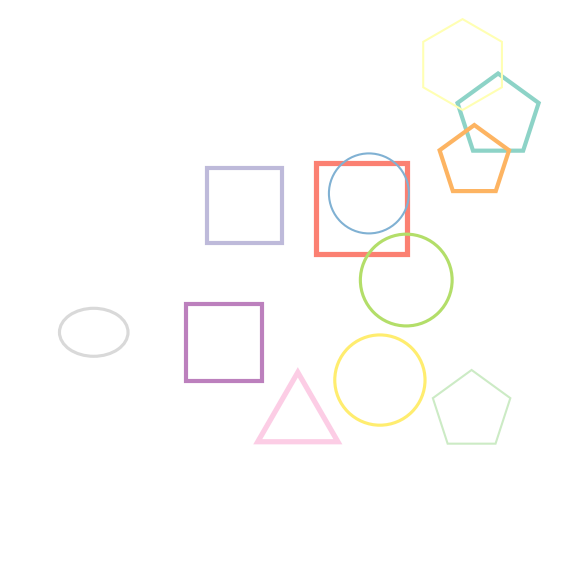[{"shape": "pentagon", "thickness": 2, "radius": 0.37, "center": [0.862, 0.798]}, {"shape": "hexagon", "thickness": 1, "radius": 0.39, "center": [0.801, 0.887]}, {"shape": "square", "thickness": 2, "radius": 0.33, "center": [0.424, 0.643]}, {"shape": "square", "thickness": 2.5, "radius": 0.39, "center": [0.626, 0.638]}, {"shape": "circle", "thickness": 1, "radius": 0.35, "center": [0.639, 0.664]}, {"shape": "pentagon", "thickness": 2, "radius": 0.32, "center": [0.821, 0.719]}, {"shape": "circle", "thickness": 1.5, "radius": 0.4, "center": [0.703, 0.514]}, {"shape": "triangle", "thickness": 2.5, "radius": 0.4, "center": [0.516, 0.274]}, {"shape": "oval", "thickness": 1.5, "radius": 0.3, "center": [0.162, 0.424]}, {"shape": "square", "thickness": 2, "radius": 0.33, "center": [0.388, 0.406]}, {"shape": "pentagon", "thickness": 1, "radius": 0.35, "center": [0.817, 0.288]}, {"shape": "circle", "thickness": 1.5, "radius": 0.39, "center": [0.658, 0.341]}]